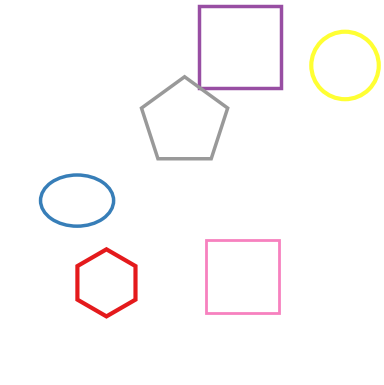[{"shape": "hexagon", "thickness": 3, "radius": 0.44, "center": [0.276, 0.265]}, {"shape": "oval", "thickness": 2.5, "radius": 0.47, "center": [0.2, 0.479]}, {"shape": "square", "thickness": 2.5, "radius": 0.53, "center": [0.624, 0.878]}, {"shape": "circle", "thickness": 3, "radius": 0.44, "center": [0.896, 0.83]}, {"shape": "square", "thickness": 2, "radius": 0.47, "center": [0.629, 0.281]}, {"shape": "pentagon", "thickness": 2.5, "radius": 0.59, "center": [0.479, 0.683]}]